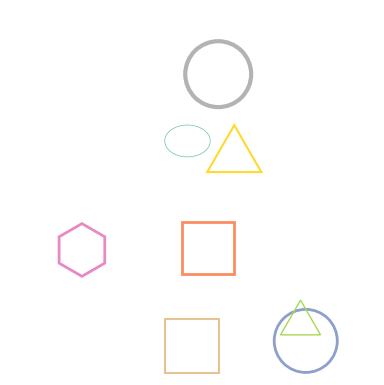[{"shape": "oval", "thickness": 0.5, "radius": 0.3, "center": [0.487, 0.634]}, {"shape": "square", "thickness": 2, "radius": 0.34, "center": [0.54, 0.356]}, {"shape": "circle", "thickness": 2, "radius": 0.41, "center": [0.794, 0.115]}, {"shape": "hexagon", "thickness": 2, "radius": 0.34, "center": [0.213, 0.351]}, {"shape": "triangle", "thickness": 1, "radius": 0.3, "center": [0.781, 0.16]}, {"shape": "triangle", "thickness": 1.5, "radius": 0.41, "center": [0.608, 0.594]}, {"shape": "square", "thickness": 1.5, "radius": 0.35, "center": [0.499, 0.101]}, {"shape": "circle", "thickness": 3, "radius": 0.43, "center": [0.567, 0.807]}]